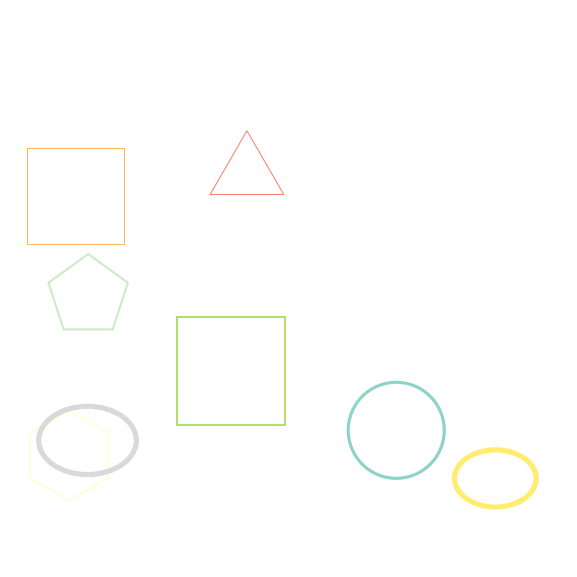[{"shape": "circle", "thickness": 1.5, "radius": 0.42, "center": [0.686, 0.254]}, {"shape": "hexagon", "thickness": 0.5, "radius": 0.39, "center": [0.119, 0.21]}, {"shape": "triangle", "thickness": 0.5, "radius": 0.37, "center": [0.428, 0.699]}, {"shape": "square", "thickness": 0.5, "radius": 0.42, "center": [0.13, 0.66]}, {"shape": "square", "thickness": 1, "radius": 0.47, "center": [0.4, 0.357]}, {"shape": "oval", "thickness": 2.5, "radius": 0.42, "center": [0.152, 0.236]}, {"shape": "pentagon", "thickness": 1, "radius": 0.36, "center": [0.153, 0.487]}, {"shape": "oval", "thickness": 2.5, "radius": 0.35, "center": [0.858, 0.171]}]